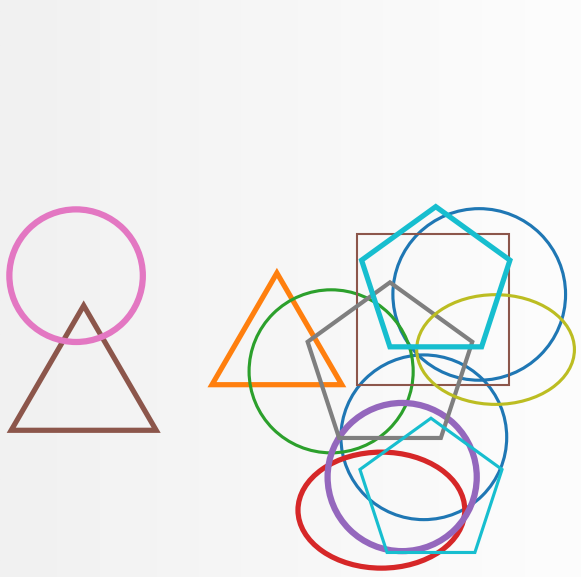[{"shape": "circle", "thickness": 1.5, "radius": 0.71, "center": [0.729, 0.242]}, {"shape": "circle", "thickness": 1.5, "radius": 0.74, "center": [0.824, 0.489]}, {"shape": "triangle", "thickness": 2.5, "radius": 0.64, "center": [0.476, 0.397]}, {"shape": "circle", "thickness": 1.5, "radius": 0.71, "center": [0.57, 0.356]}, {"shape": "oval", "thickness": 2.5, "radius": 0.72, "center": [0.656, 0.116]}, {"shape": "circle", "thickness": 3, "radius": 0.64, "center": [0.692, 0.173]}, {"shape": "triangle", "thickness": 2.5, "radius": 0.72, "center": [0.144, 0.326]}, {"shape": "square", "thickness": 1, "radius": 0.66, "center": [0.745, 0.463]}, {"shape": "circle", "thickness": 3, "radius": 0.57, "center": [0.131, 0.522]}, {"shape": "pentagon", "thickness": 2, "radius": 0.74, "center": [0.671, 0.361]}, {"shape": "oval", "thickness": 1.5, "radius": 0.68, "center": [0.853, 0.394]}, {"shape": "pentagon", "thickness": 1.5, "radius": 0.64, "center": [0.741, 0.146]}, {"shape": "pentagon", "thickness": 2.5, "radius": 0.67, "center": [0.75, 0.507]}]